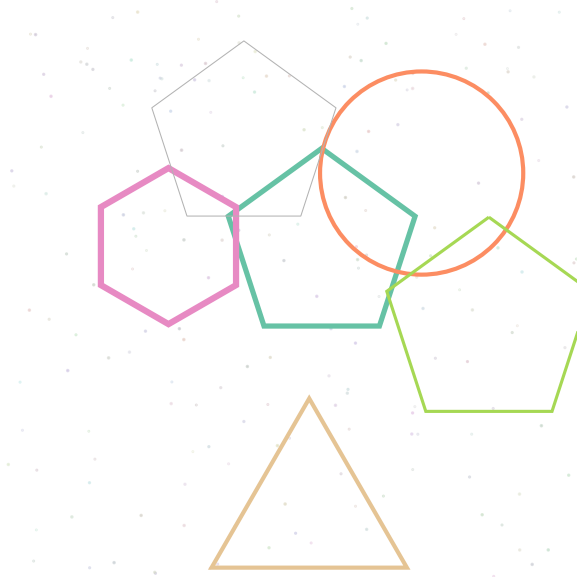[{"shape": "pentagon", "thickness": 2.5, "radius": 0.85, "center": [0.557, 0.572]}, {"shape": "circle", "thickness": 2, "radius": 0.88, "center": [0.73, 0.699]}, {"shape": "hexagon", "thickness": 3, "radius": 0.68, "center": [0.292, 0.573]}, {"shape": "pentagon", "thickness": 1.5, "radius": 0.93, "center": [0.847, 0.437]}, {"shape": "triangle", "thickness": 2, "radius": 0.98, "center": [0.535, 0.114]}, {"shape": "pentagon", "thickness": 0.5, "radius": 0.84, "center": [0.422, 0.761]}]